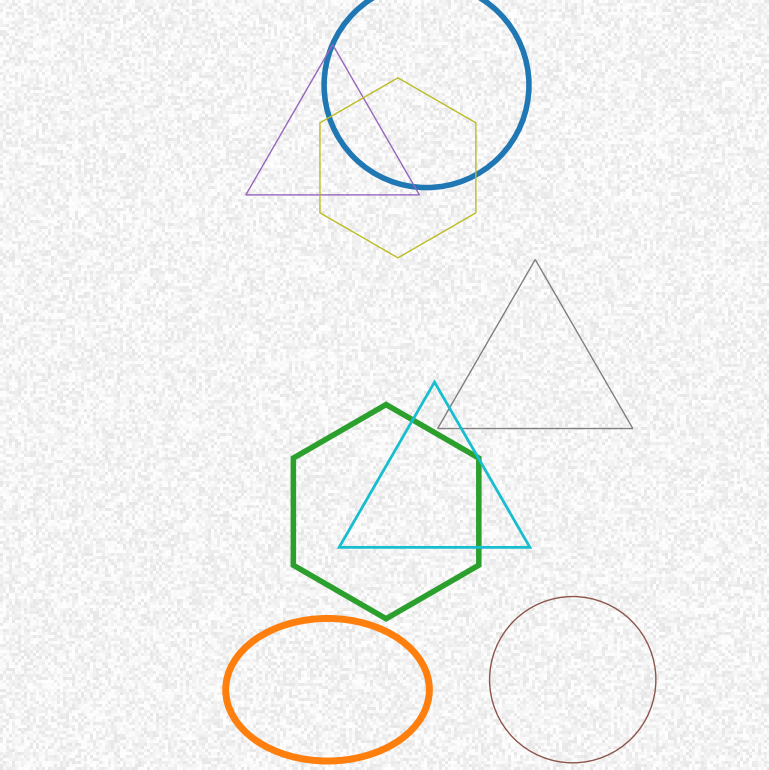[{"shape": "circle", "thickness": 2, "radius": 0.67, "center": [0.554, 0.889]}, {"shape": "oval", "thickness": 2.5, "radius": 0.66, "center": [0.425, 0.104]}, {"shape": "hexagon", "thickness": 2, "radius": 0.7, "center": [0.501, 0.336]}, {"shape": "triangle", "thickness": 0.5, "radius": 0.65, "center": [0.432, 0.812]}, {"shape": "circle", "thickness": 0.5, "radius": 0.54, "center": [0.744, 0.117]}, {"shape": "triangle", "thickness": 0.5, "radius": 0.73, "center": [0.695, 0.517]}, {"shape": "hexagon", "thickness": 0.5, "radius": 0.58, "center": [0.517, 0.782]}, {"shape": "triangle", "thickness": 1, "radius": 0.72, "center": [0.564, 0.361]}]